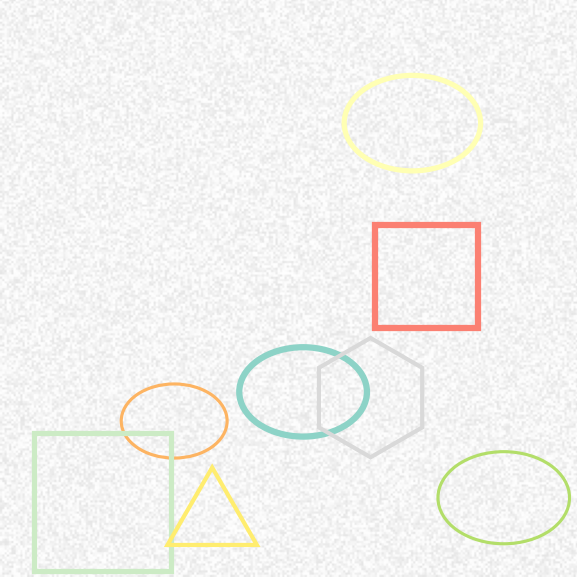[{"shape": "oval", "thickness": 3, "radius": 0.55, "center": [0.525, 0.321]}, {"shape": "oval", "thickness": 2.5, "radius": 0.59, "center": [0.714, 0.786]}, {"shape": "square", "thickness": 3, "radius": 0.45, "center": [0.739, 0.521]}, {"shape": "oval", "thickness": 1.5, "radius": 0.46, "center": [0.302, 0.27]}, {"shape": "oval", "thickness": 1.5, "radius": 0.57, "center": [0.872, 0.137]}, {"shape": "hexagon", "thickness": 2, "radius": 0.52, "center": [0.642, 0.311]}, {"shape": "square", "thickness": 2.5, "radius": 0.59, "center": [0.177, 0.13]}, {"shape": "triangle", "thickness": 2, "radius": 0.45, "center": [0.367, 0.1]}]